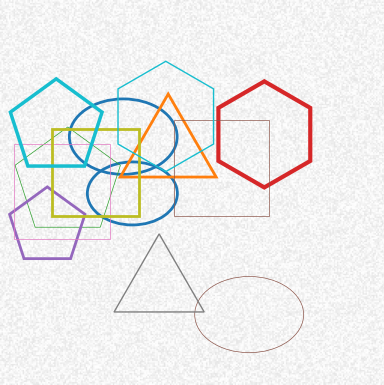[{"shape": "oval", "thickness": 2, "radius": 0.7, "center": [0.32, 0.645]}, {"shape": "oval", "thickness": 2, "radius": 0.58, "center": [0.344, 0.498]}, {"shape": "triangle", "thickness": 2, "radius": 0.72, "center": [0.437, 0.612]}, {"shape": "pentagon", "thickness": 0.5, "radius": 0.72, "center": [0.176, 0.526]}, {"shape": "hexagon", "thickness": 3, "radius": 0.69, "center": [0.687, 0.651]}, {"shape": "pentagon", "thickness": 2, "radius": 0.51, "center": [0.123, 0.412]}, {"shape": "oval", "thickness": 0.5, "radius": 0.71, "center": [0.647, 0.183]}, {"shape": "square", "thickness": 0.5, "radius": 0.62, "center": [0.575, 0.563]}, {"shape": "square", "thickness": 0.5, "radius": 0.62, "center": [0.161, 0.504]}, {"shape": "triangle", "thickness": 1, "radius": 0.68, "center": [0.413, 0.257]}, {"shape": "square", "thickness": 2, "radius": 0.57, "center": [0.247, 0.553]}, {"shape": "pentagon", "thickness": 2.5, "radius": 0.63, "center": [0.146, 0.67]}, {"shape": "hexagon", "thickness": 1, "radius": 0.72, "center": [0.431, 0.698]}]